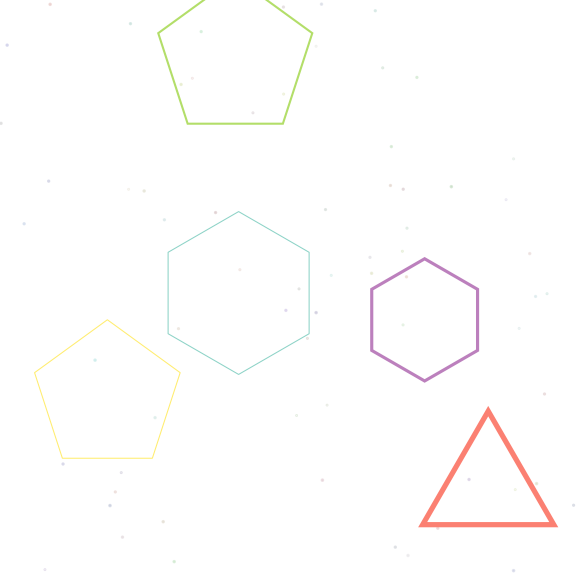[{"shape": "hexagon", "thickness": 0.5, "radius": 0.7, "center": [0.413, 0.492]}, {"shape": "triangle", "thickness": 2.5, "radius": 0.66, "center": [0.845, 0.156]}, {"shape": "pentagon", "thickness": 1, "radius": 0.7, "center": [0.407, 0.898]}, {"shape": "hexagon", "thickness": 1.5, "radius": 0.53, "center": [0.735, 0.445]}, {"shape": "pentagon", "thickness": 0.5, "radius": 0.66, "center": [0.186, 0.313]}]